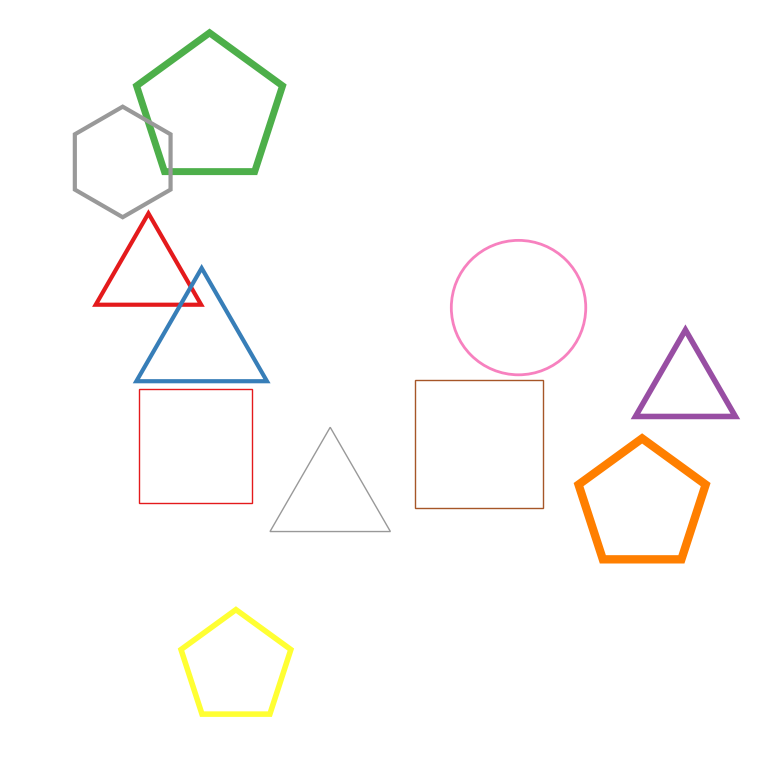[{"shape": "triangle", "thickness": 1.5, "radius": 0.4, "center": [0.193, 0.644]}, {"shape": "square", "thickness": 0.5, "radius": 0.37, "center": [0.254, 0.421]}, {"shape": "triangle", "thickness": 1.5, "radius": 0.49, "center": [0.262, 0.554]}, {"shape": "pentagon", "thickness": 2.5, "radius": 0.5, "center": [0.272, 0.858]}, {"shape": "triangle", "thickness": 2, "radius": 0.37, "center": [0.89, 0.497]}, {"shape": "pentagon", "thickness": 3, "radius": 0.43, "center": [0.834, 0.344]}, {"shape": "pentagon", "thickness": 2, "radius": 0.37, "center": [0.306, 0.133]}, {"shape": "square", "thickness": 0.5, "radius": 0.42, "center": [0.622, 0.423]}, {"shape": "circle", "thickness": 1, "radius": 0.44, "center": [0.673, 0.601]}, {"shape": "hexagon", "thickness": 1.5, "radius": 0.36, "center": [0.159, 0.79]}, {"shape": "triangle", "thickness": 0.5, "radius": 0.45, "center": [0.429, 0.355]}]